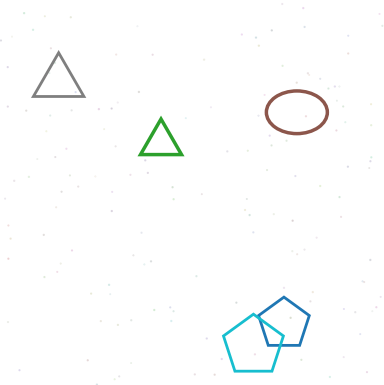[{"shape": "pentagon", "thickness": 2, "radius": 0.35, "center": [0.738, 0.159]}, {"shape": "triangle", "thickness": 2.5, "radius": 0.31, "center": [0.418, 0.629]}, {"shape": "oval", "thickness": 2.5, "radius": 0.4, "center": [0.771, 0.708]}, {"shape": "triangle", "thickness": 2, "radius": 0.38, "center": [0.152, 0.787]}, {"shape": "pentagon", "thickness": 2, "radius": 0.41, "center": [0.658, 0.102]}]